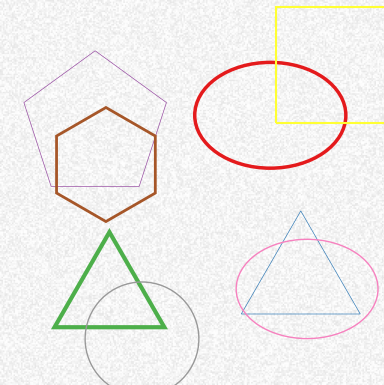[{"shape": "oval", "thickness": 2.5, "radius": 0.98, "center": [0.702, 0.701]}, {"shape": "triangle", "thickness": 0.5, "radius": 0.89, "center": [0.781, 0.274]}, {"shape": "triangle", "thickness": 3, "radius": 0.82, "center": [0.284, 0.232]}, {"shape": "pentagon", "thickness": 0.5, "radius": 0.97, "center": [0.247, 0.673]}, {"shape": "square", "thickness": 1.5, "radius": 0.75, "center": [0.868, 0.83]}, {"shape": "hexagon", "thickness": 2, "radius": 0.74, "center": [0.275, 0.573]}, {"shape": "oval", "thickness": 1, "radius": 0.92, "center": [0.798, 0.249]}, {"shape": "circle", "thickness": 1, "radius": 0.74, "center": [0.369, 0.12]}]